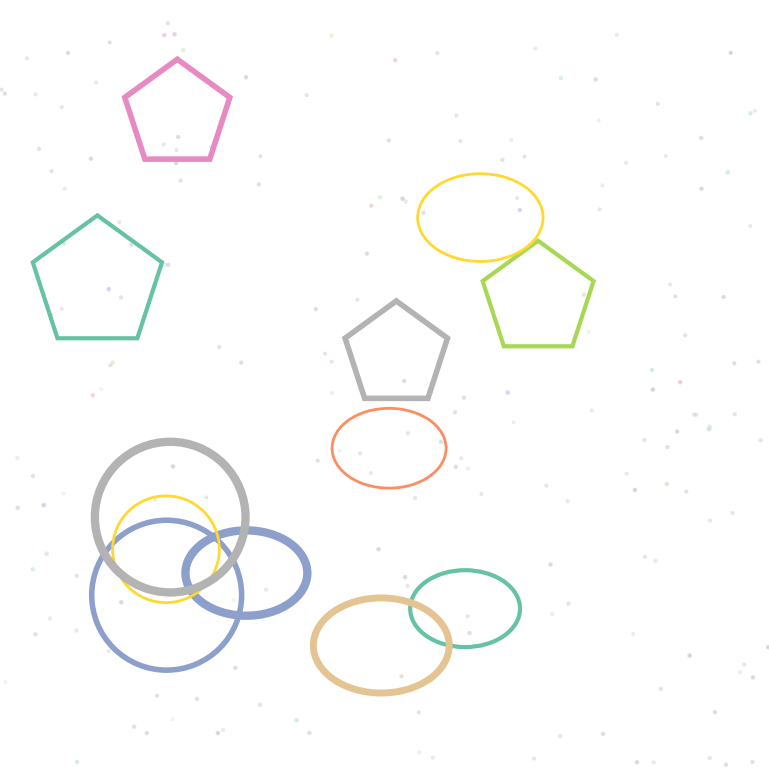[{"shape": "oval", "thickness": 1.5, "radius": 0.36, "center": [0.604, 0.21]}, {"shape": "pentagon", "thickness": 1.5, "radius": 0.44, "center": [0.126, 0.632]}, {"shape": "oval", "thickness": 1, "radius": 0.37, "center": [0.505, 0.418]}, {"shape": "oval", "thickness": 3, "radius": 0.4, "center": [0.32, 0.256]}, {"shape": "circle", "thickness": 2, "radius": 0.49, "center": [0.216, 0.227]}, {"shape": "pentagon", "thickness": 2, "radius": 0.36, "center": [0.23, 0.851]}, {"shape": "pentagon", "thickness": 1.5, "radius": 0.38, "center": [0.699, 0.612]}, {"shape": "circle", "thickness": 1, "radius": 0.35, "center": [0.216, 0.287]}, {"shape": "oval", "thickness": 1, "radius": 0.41, "center": [0.624, 0.717]}, {"shape": "oval", "thickness": 2.5, "radius": 0.44, "center": [0.495, 0.162]}, {"shape": "pentagon", "thickness": 2, "radius": 0.35, "center": [0.515, 0.539]}, {"shape": "circle", "thickness": 3, "radius": 0.49, "center": [0.221, 0.328]}]